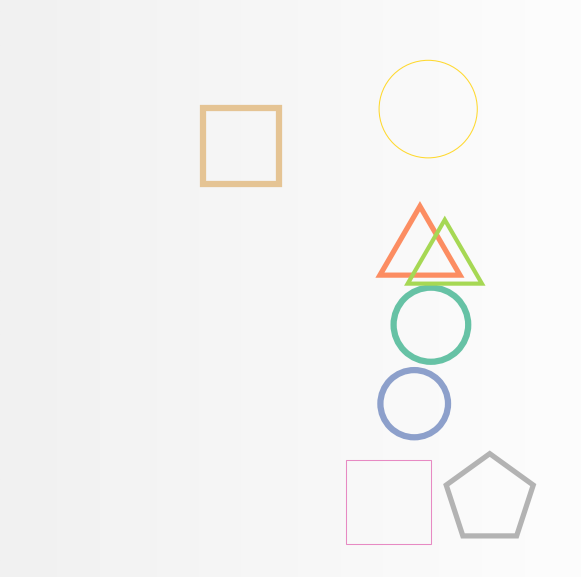[{"shape": "circle", "thickness": 3, "radius": 0.32, "center": [0.741, 0.437]}, {"shape": "triangle", "thickness": 2.5, "radius": 0.4, "center": [0.722, 0.562]}, {"shape": "circle", "thickness": 3, "radius": 0.29, "center": [0.713, 0.3]}, {"shape": "square", "thickness": 0.5, "radius": 0.36, "center": [0.669, 0.129]}, {"shape": "triangle", "thickness": 2, "radius": 0.37, "center": [0.765, 0.545]}, {"shape": "circle", "thickness": 0.5, "radius": 0.42, "center": [0.737, 0.81]}, {"shape": "square", "thickness": 3, "radius": 0.33, "center": [0.414, 0.747]}, {"shape": "pentagon", "thickness": 2.5, "radius": 0.39, "center": [0.843, 0.135]}]